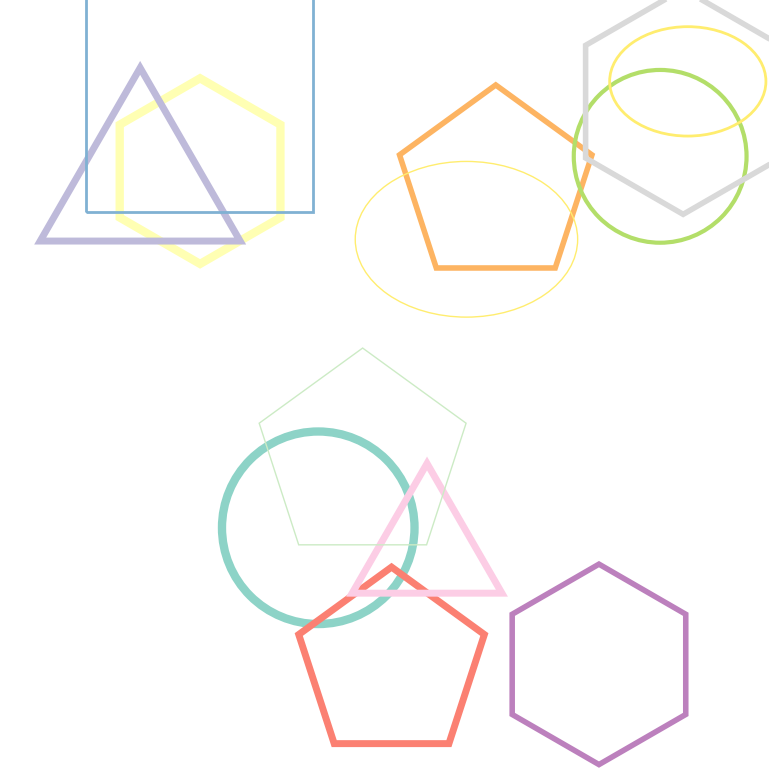[{"shape": "circle", "thickness": 3, "radius": 0.63, "center": [0.413, 0.315]}, {"shape": "hexagon", "thickness": 3, "radius": 0.6, "center": [0.26, 0.778]}, {"shape": "triangle", "thickness": 2.5, "radius": 0.75, "center": [0.182, 0.762]}, {"shape": "pentagon", "thickness": 2.5, "radius": 0.63, "center": [0.509, 0.137]}, {"shape": "square", "thickness": 1, "radius": 0.74, "center": [0.259, 0.872]}, {"shape": "pentagon", "thickness": 2, "radius": 0.66, "center": [0.644, 0.758]}, {"shape": "circle", "thickness": 1.5, "radius": 0.56, "center": [0.857, 0.797]}, {"shape": "triangle", "thickness": 2.5, "radius": 0.56, "center": [0.555, 0.286]}, {"shape": "hexagon", "thickness": 2, "radius": 0.73, "center": [0.887, 0.868]}, {"shape": "hexagon", "thickness": 2, "radius": 0.65, "center": [0.778, 0.137]}, {"shape": "pentagon", "thickness": 0.5, "radius": 0.71, "center": [0.471, 0.407]}, {"shape": "oval", "thickness": 0.5, "radius": 0.72, "center": [0.606, 0.689]}, {"shape": "oval", "thickness": 1, "radius": 0.51, "center": [0.893, 0.894]}]